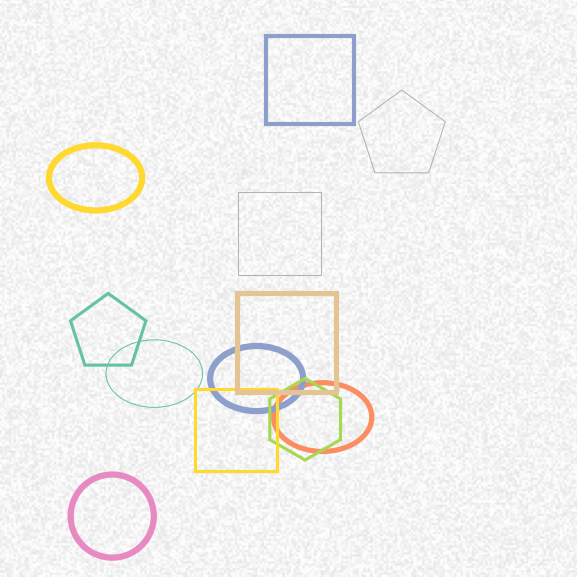[{"shape": "oval", "thickness": 0.5, "radius": 0.42, "center": [0.267, 0.352]}, {"shape": "pentagon", "thickness": 1.5, "radius": 0.34, "center": [0.187, 0.422]}, {"shape": "oval", "thickness": 2.5, "radius": 0.43, "center": [0.559, 0.277]}, {"shape": "square", "thickness": 2, "radius": 0.38, "center": [0.537, 0.861]}, {"shape": "oval", "thickness": 3, "radius": 0.4, "center": [0.444, 0.344]}, {"shape": "circle", "thickness": 3, "radius": 0.36, "center": [0.194, 0.105]}, {"shape": "hexagon", "thickness": 1.5, "radius": 0.35, "center": [0.528, 0.273]}, {"shape": "square", "thickness": 1.5, "radius": 0.36, "center": [0.409, 0.255]}, {"shape": "oval", "thickness": 3, "radius": 0.4, "center": [0.166, 0.691]}, {"shape": "square", "thickness": 2.5, "radius": 0.43, "center": [0.496, 0.406]}, {"shape": "square", "thickness": 0.5, "radius": 0.36, "center": [0.484, 0.594]}, {"shape": "pentagon", "thickness": 0.5, "radius": 0.4, "center": [0.696, 0.764]}]